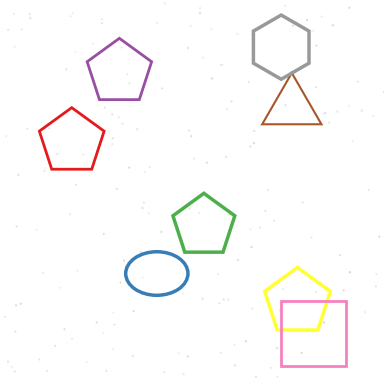[{"shape": "pentagon", "thickness": 2, "radius": 0.44, "center": [0.186, 0.632]}, {"shape": "oval", "thickness": 2.5, "radius": 0.4, "center": [0.407, 0.29]}, {"shape": "pentagon", "thickness": 2.5, "radius": 0.42, "center": [0.53, 0.413]}, {"shape": "pentagon", "thickness": 2, "radius": 0.44, "center": [0.31, 0.812]}, {"shape": "pentagon", "thickness": 2.5, "radius": 0.45, "center": [0.773, 0.215]}, {"shape": "triangle", "thickness": 1.5, "radius": 0.44, "center": [0.758, 0.722]}, {"shape": "square", "thickness": 2, "radius": 0.42, "center": [0.815, 0.133]}, {"shape": "hexagon", "thickness": 2.5, "radius": 0.42, "center": [0.73, 0.878]}]